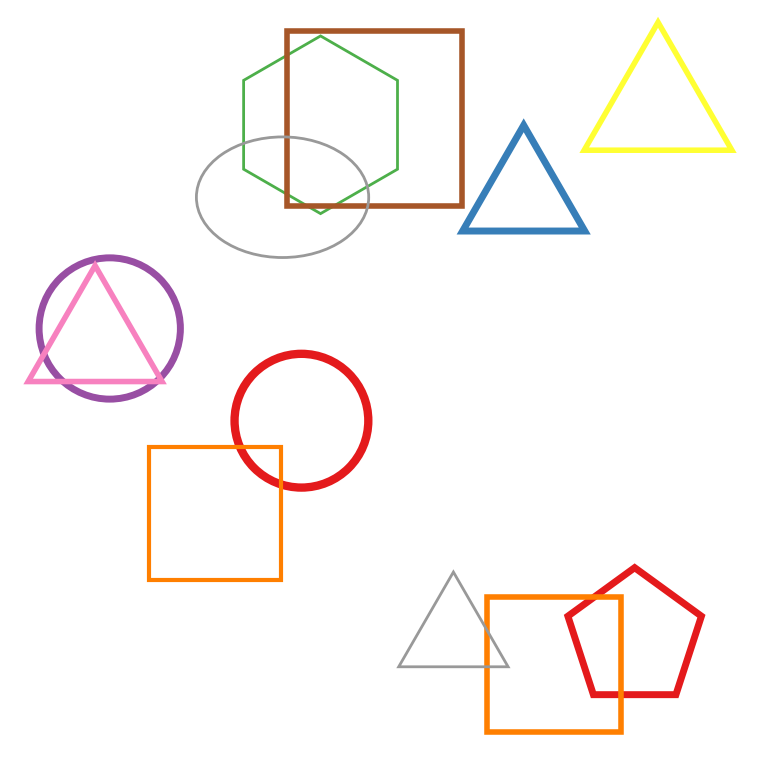[{"shape": "circle", "thickness": 3, "radius": 0.43, "center": [0.391, 0.454]}, {"shape": "pentagon", "thickness": 2.5, "radius": 0.46, "center": [0.824, 0.172]}, {"shape": "triangle", "thickness": 2.5, "radius": 0.46, "center": [0.68, 0.746]}, {"shape": "hexagon", "thickness": 1, "radius": 0.58, "center": [0.416, 0.838]}, {"shape": "circle", "thickness": 2.5, "radius": 0.46, "center": [0.143, 0.573]}, {"shape": "square", "thickness": 1.5, "radius": 0.43, "center": [0.279, 0.333]}, {"shape": "square", "thickness": 2, "radius": 0.44, "center": [0.719, 0.137]}, {"shape": "triangle", "thickness": 2, "radius": 0.55, "center": [0.855, 0.86]}, {"shape": "square", "thickness": 2, "radius": 0.57, "center": [0.486, 0.846]}, {"shape": "triangle", "thickness": 2, "radius": 0.5, "center": [0.123, 0.555]}, {"shape": "triangle", "thickness": 1, "radius": 0.41, "center": [0.589, 0.175]}, {"shape": "oval", "thickness": 1, "radius": 0.56, "center": [0.367, 0.744]}]